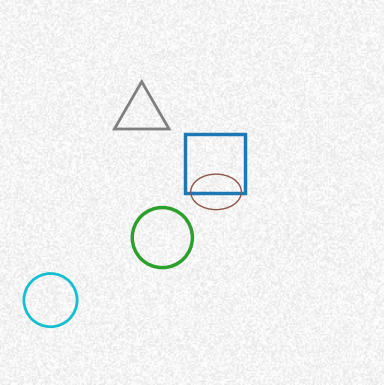[{"shape": "square", "thickness": 2.5, "radius": 0.39, "center": [0.559, 0.575]}, {"shape": "circle", "thickness": 2.5, "radius": 0.39, "center": [0.422, 0.383]}, {"shape": "oval", "thickness": 1, "radius": 0.33, "center": [0.561, 0.502]}, {"shape": "triangle", "thickness": 2, "radius": 0.41, "center": [0.368, 0.706]}, {"shape": "circle", "thickness": 2, "radius": 0.35, "center": [0.131, 0.22]}]